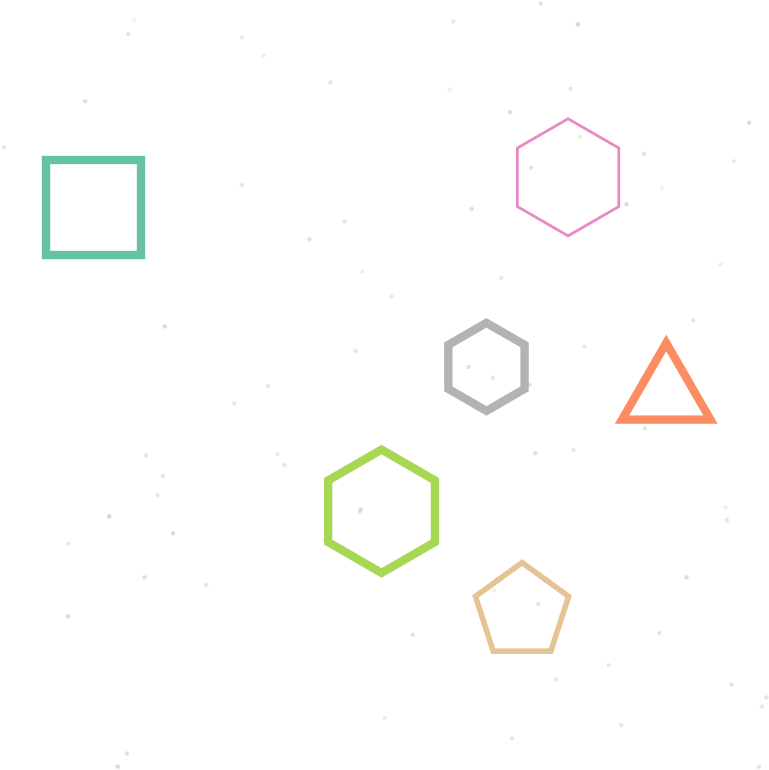[{"shape": "square", "thickness": 3, "radius": 0.31, "center": [0.121, 0.731]}, {"shape": "triangle", "thickness": 3, "radius": 0.33, "center": [0.865, 0.488]}, {"shape": "hexagon", "thickness": 1, "radius": 0.38, "center": [0.738, 0.77]}, {"shape": "hexagon", "thickness": 3, "radius": 0.4, "center": [0.496, 0.336]}, {"shape": "pentagon", "thickness": 2, "radius": 0.32, "center": [0.678, 0.206]}, {"shape": "hexagon", "thickness": 3, "radius": 0.29, "center": [0.632, 0.524]}]